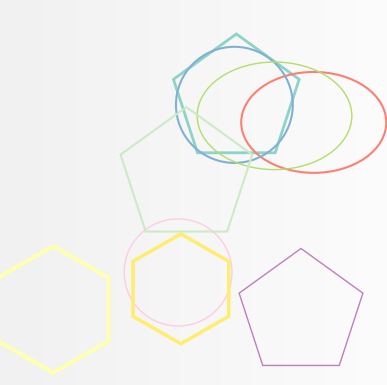[{"shape": "pentagon", "thickness": 2, "radius": 0.85, "center": [0.61, 0.741]}, {"shape": "hexagon", "thickness": 3, "radius": 0.82, "center": [0.137, 0.197]}, {"shape": "oval", "thickness": 1.5, "radius": 0.94, "center": [0.81, 0.682]}, {"shape": "circle", "thickness": 1.5, "radius": 0.75, "center": [0.605, 0.728]}, {"shape": "oval", "thickness": 1, "radius": 1.0, "center": [0.708, 0.699]}, {"shape": "circle", "thickness": 1, "radius": 0.7, "center": [0.46, 0.292]}, {"shape": "pentagon", "thickness": 1, "radius": 0.84, "center": [0.777, 0.187]}, {"shape": "pentagon", "thickness": 1.5, "radius": 0.89, "center": [0.481, 0.543]}, {"shape": "hexagon", "thickness": 2.5, "radius": 0.71, "center": [0.467, 0.25]}]